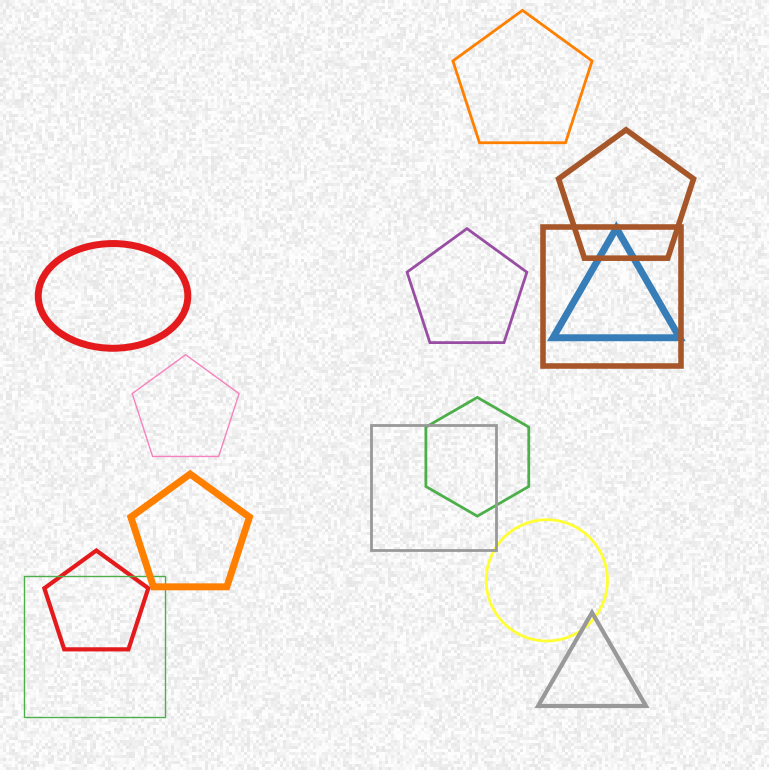[{"shape": "pentagon", "thickness": 1.5, "radius": 0.35, "center": [0.125, 0.214]}, {"shape": "oval", "thickness": 2.5, "radius": 0.49, "center": [0.147, 0.616]}, {"shape": "triangle", "thickness": 2.5, "radius": 0.47, "center": [0.8, 0.609]}, {"shape": "hexagon", "thickness": 1, "radius": 0.39, "center": [0.62, 0.407]}, {"shape": "square", "thickness": 0.5, "radius": 0.46, "center": [0.122, 0.16]}, {"shape": "pentagon", "thickness": 1, "radius": 0.41, "center": [0.606, 0.621]}, {"shape": "pentagon", "thickness": 2.5, "radius": 0.4, "center": [0.247, 0.303]}, {"shape": "pentagon", "thickness": 1, "radius": 0.48, "center": [0.679, 0.892]}, {"shape": "circle", "thickness": 1, "radius": 0.39, "center": [0.71, 0.246]}, {"shape": "square", "thickness": 2, "radius": 0.45, "center": [0.795, 0.615]}, {"shape": "pentagon", "thickness": 2, "radius": 0.46, "center": [0.813, 0.739]}, {"shape": "pentagon", "thickness": 0.5, "radius": 0.36, "center": [0.241, 0.466]}, {"shape": "triangle", "thickness": 1.5, "radius": 0.4, "center": [0.769, 0.124]}, {"shape": "square", "thickness": 1, "radius": 0.41, "center": [0.563, 0.367]}]